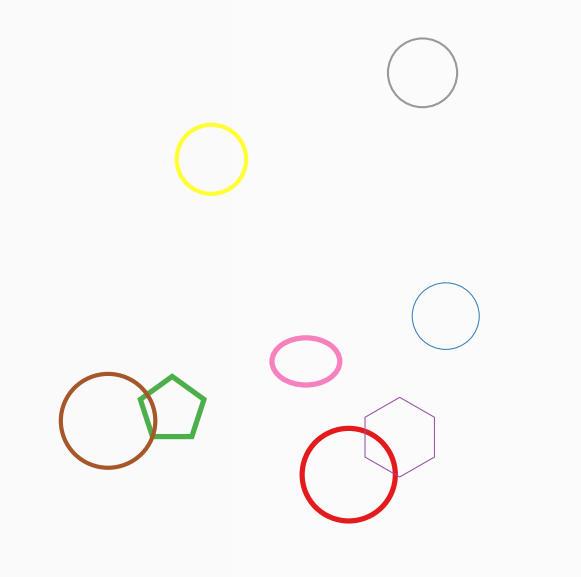[{"shape": "circle", "thickness": 2.5, "radius": 0.4, "center": [0.6, 0.177]}, {"shape": "circle", "thickness": 0.5, "radius": 0.29, "center": [0.767, 0.452]}, {"shape": "pentagon", "thickness": 2.5, "radius": 0.29, "center": [0.296, 0.29]}, {"shape": "hexagon", "thickness": 0.5, "radius": 0.34, "center": [0.688, 0.242]}, {"shape": "circle", "thickness": 2, "radius": 0.3, "center": [0.364, 0.723]}, {"shape": "circle", "thickness": 2, "radius": 0.41, "center": [0.186, 0.27]}, {"shape": "oval", "thickness": 2.5, "radius": 0.29, "center": [0.526, 0.373]}, {"shape": "circle", "thickness": 1, "radius": 0.3, "center": [0.727, 0.873]}]